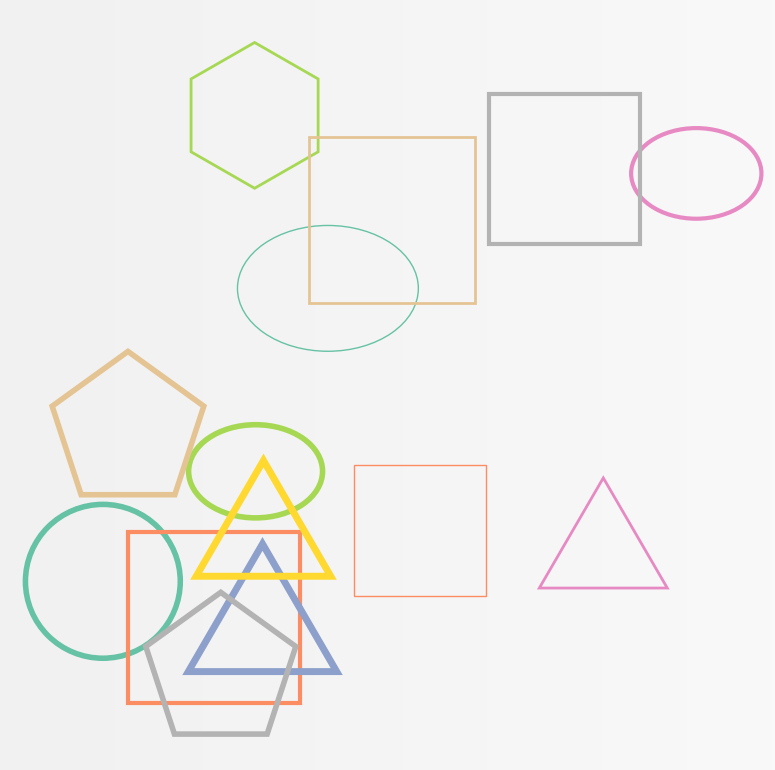[{"shape": "circle", "thickness": 2, "radius": 0.5, "center": [0.133, 0.245]}, {"shape": "oval", "thickness": 0.5, "radius": 0.58, "center": [0.423, 0.626]}, {"shape": "square", "thickness": 1.5, "radius": 0.56, "center": [0.276, 0.198]}, {"shape": "square", "thickness": 0.5, "radius": 0.43, "center": [0.542, 0.311]}, {"shape": "triangle", "thickness": 2.5, "radius": 0.55, "center": [0.339, 0.183]}, {"shape": "oval", "thickness": 1.5, "radius": 0.42, "center": [0.898, 0.775]}, {"shape": "triangle", "thickness": 1, "radius": 0.48, "center": [0.778, 0.284]}, {"shape": "hexagon", "thickness": 1, "radius": 0.47, "center": [0.329, 0.85]}, {"shape": "oval", "thickness": 2, "radius": 0.43, "center": [0.33, 0.388]}, {"shape": "triangle", "thickness": 2.5, "radius": 0.5, "center": [0.34, 0.302]}, {"shape": "pentagon", "thickness": 2, "radius": 0.51, "center": [0.165, 0.441]}, {"shape": "square", "thickness": 1, "radius": 0.54, "center": [0.506, 0.714]}, {"shape": "pentagon", "thickness": 2, "radius": 0.51, "center": [0.285, 0.129]}, {"shape": "square", "thickness": 1.5, "radius": 0.49, "center": [0.729, 0.781]}]